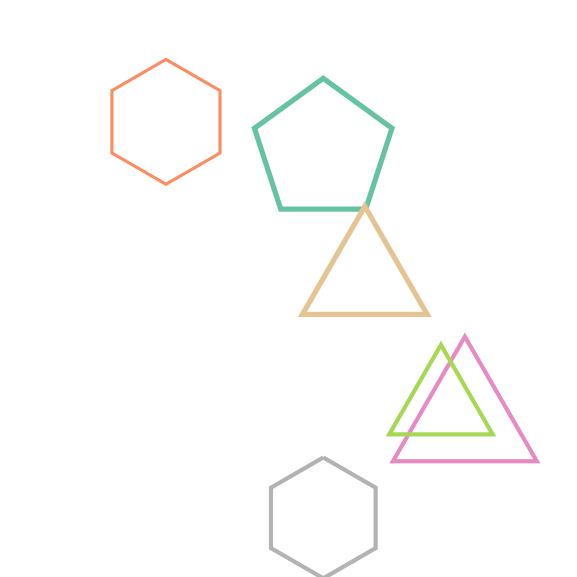[{"shape": "pentagon", "thickness": 2.5, "radius": 0.63, "center": [0.56, 0.738]}, {"shape": "hexagon", "thickness": 1.5, "radius": 0.54, "center": [0.287, 0.788]}, {"shape": "triangle", "thickness": 2, "radius": 0.72, "center": [0.805, 0.272]}, {"shape": "triangle", "thickness": 2, "radius": 0.52, "center": [0.764, 0.299]}, {"shape": "triangle", "thickness": 2.5, "radius": 0.62, "center": [0.632, 0.517]}, {"shape": "hexagon", "thickness": 2, "radius": 0.52, "center": [0.56, 0.102]}]